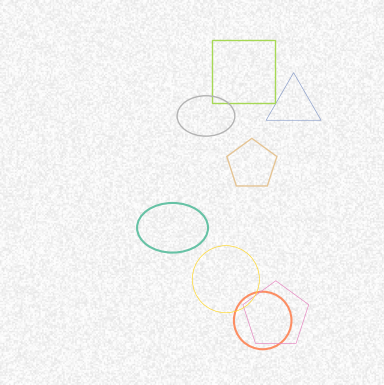[{"shape": "oval", "thickness": 1.5, "radius": 0.46, "center": [0.448, 0.408]}, {"shape": "circle", "thickness": 1.5, "radius": 0.37, "center": [0.682, 0.168]}, {"shape": "triangle", "thickness": 0.5, "radius": 0.41, "center": [0.763, 0.729]}, {"shape": "pentagon", "thickness": 0.5, "radius": 0.45, "center": [0.716, 0.181]}, {"shape": "square", "thickness": 1, "radius": 0.41, "center": [0.633, 0.814]}, {"shape": "circle", "thickness": 0.5, "radius": 0.44, "center": [0.587, 0.275]}, {"shape": "pentagon", "thickness": 1, "radius": 0.34, "center": [0.654, 0.572]}, {"shape": "oval", "thickness": 1, "radius": 0.37, "center": [0.535, 0.699]}]